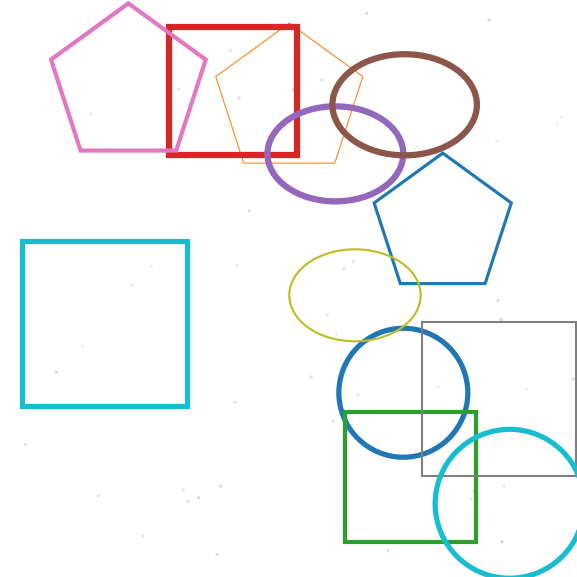[{"shape": "pentagon", "thickness": 1.5, "radius": 0.62, "center": [0.767, 0.609]}, {"shape": "circle", "thickness": 2.5, "radius": 0.56, "center": [0.698, 0.319]}, {"shape": "pentagon", "thickness": 0.5, "radius": 0.67, "center": [0.501, 0.825]}, {"shape": "square", "thickness": 2, "radius": 0.56, "center": [0.711, 0.173]}, {"shape": "square", "thickness": 3, "radius": 0.55, "center": [0.403, 0.842]}, {"shape": "oval", "thickness": 3, "radius": 0.59, "center": [0.581, 0.733]}, {"shape": "oval", "thickness": 3, "radius": 0.63, "center": [0.701, 0.818]}, {"shape": "pentagon", "thickness": 2, "radius": 0.7, "center": [0.222, 0.852]}, {"shape": "square", "thickness": 1, "radius": 0.67, "center": [0.864, 0.309]}, {"shape": "oval", "thickness": 1, "radius": 0.57, "center": [0.615, 0.488]}, {"shape": "circle", "thickness": 2.5, "radius": 0.64, "center": [0.882, 0.127]}, {"shape": "square", "thickness": 2.5, "radius": 0.72, "center": [0.181, 0.439]}]